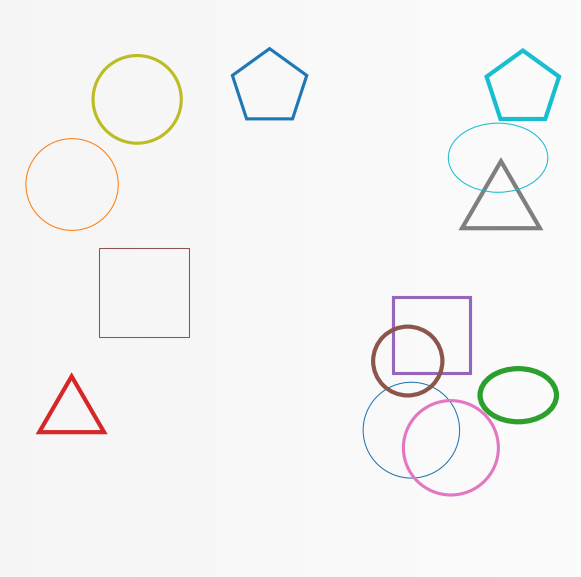[{"shape": "circle", "thickness": 0.5, "radius": 0.41, "center": [0.708, 0.254]}, {"shape": "pentagon", "thickness": 1.5, "radius": 0.34, "center": [0.464, 0.848]}, {"shape": "circle", "thickness": 0.5, "radius": 0.4, "center": [0.124, 0.68]}, {"shape": "oval", "thickness": 2.5, "radius": 0.33, "center": [0.892, 0.315]}, {"shape": "triangle", "thickness": 2, "radius": 0.32, "center": [0.123, 0.283]}, {"shape": "square", "thickness": 1.5, "radius": 0.33, "center": [0.743, 0.419]}, {"shape": "circle", "thickness": 2, "radius": 0.3, "center": [0.702, 0.374]}, {"shape": "square", "thickness": 0.5, "radius": 0.39, "center": [0.248, 0.493]}, {"shape": "circle", "thickness": 1.5, "radius": 0.41, "center": [0.776, 0.224]}, {"shape": "triangle", "thickness": 2, "radius": 0.39, "center": [0.862, 0.643]}, {"shape": "circle", "thickness": 1.5, "radius": 0.38, "center": [0.236, 0.827]}, {"shape": "pentagon", "thickness": 2, "radius": 0.33, "center": [0.9, 0.846]}, {"shape": "oval", "thickness": 0.5, "radius": 0.43, "center": [0.857, 0.726]}]